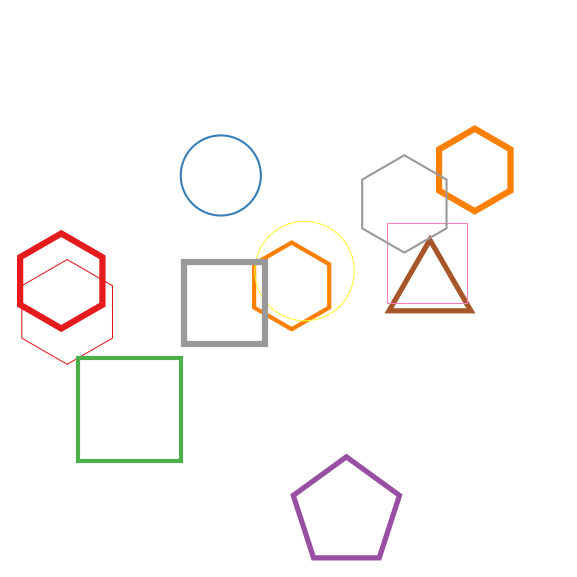[{"shape": "hexagon", "thickness": 0.5, "radius": 0.45, "center": [0.116, 0.459]}, {"shape": "hexagon", "thickness": 3, "radius": 0.41, "center": [0.106, 0.513]}, {"shape": "circle", "thickness": 1, "radius": 0.35, "center": [0.382, 0.695]}, {"shape": "square", "thickness": 2, "radius": 0.45, "center": [0.224, 0.29]}, {"shape": "pentagon", "thickness": 2.5, "radius": 0.48, "center": [0.6, 0.111]}, {"shape": "hexagon", "thickness": 2, "radius": 0.38, "center": [0.505, 0.504]}, {"shape": "hexagon", "thickness": 3, "radius": 0.36, "center": [0.822, 0.705]}, {"shape": "circle", "thickness": 0.5, "radius": 0.43, "center": [0.527, 0.53]}, {"shape": "triangle", "thickness": 2.5, "radius": 0.41, "center": [0.744, 0.502]}, {"shape": "square", "thickness": 0.5, "radius": 0.35, "center": [0.739, 0.543]}, {"shape": "square", "thickness": 3, "radius": 0.35, "center": [0.389, 0.474]}, {"shape": "hexagon", "thickness": 1, "radius": 0.42, "center": [0.7, 0.646]}]